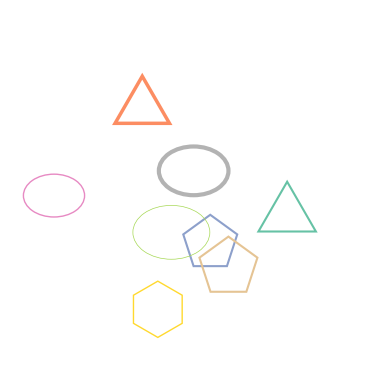[{"shape": "triangle", "thickness": 1.5, "radius": 0.43, "center": [0.746, 0.442]}, {"shape": "triangle", "thickness": 2.5, "radius": 0.41, "center": [0.37, 0.72]}, {"shape": "pentagon", "thickness": 1.5, "radius": 0.37, "center": [0.546, 0.368]}, {"shape": "oval", "thickness": 1, "radius": 0.4, "center": [0.14, 0.492]}, {"shape": "oval", "thickness": 0.5, "radius": 0.5, "center": [0.445, 0.397]}, {"shape": "hexagon", "thickness": 1, "radius": 0.37, "center": [0.41, 0.197]}, {"shape": "pentagon", "thickness": 1.5, "radius": 0.4, "center": [0.593, 0.306]}, {"shape": "oval", "thickness": 3, "radius": 0.45, "center": [0.503, 0.556]}]